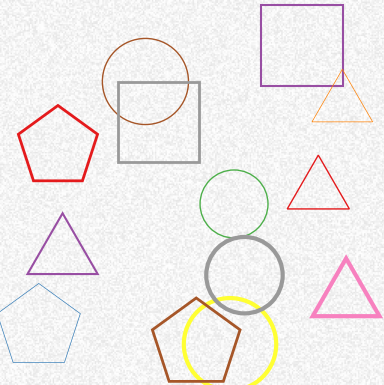[{"shape": "pentagon", "thickness": 2, "radius": 0.54, "center": [0.151, 0.618]}, {"shape": "triangle", "thickness": 1, "radius": 0.47, "center": [0.827, 0.504]}, {"shape": "pentagon", "thickness": 0.5, "radius": 0.57, "center": [0.101, 0.15]}, {"shape": "circle", "thickness": 1, "radius": 0.44, "center": [0.608, 0.47]}, {"shape": "triangle", "thickness": 1.5, "radius": 0.53, "center": [0.163, 0.341]}, {"shape": "square", "thickness": 1.5, "radius": 0.53, "center": [0.784, 0.882]}, {"shape": "triangle", "thickness": 0.5, "radius": 0.45, "center": [0.889, 0.729]}, {"shape": "circle", "thickness": 3, "radius": 0.6, "center": [0.597, 0.106]}, {"shape": "circle", "thickness": 1, "radius": 0.56, "center": [0.378, 0.788]}, {"shape": "pentagon", "thickness": 2, "radius": 0.6, "center": [0.51, 0.106]}, {"shape": "triangle", "thickness": 3, "radius": 0.5, "center": [0.899, 0.229]}, {"shape": "circle", "thickness": 3, "radius": 0.5, "center": [0.635, 0.285]}, {"shape": "square", "thickness": 2, "radius": 0.52, "center": [0.412, 0.683]}]